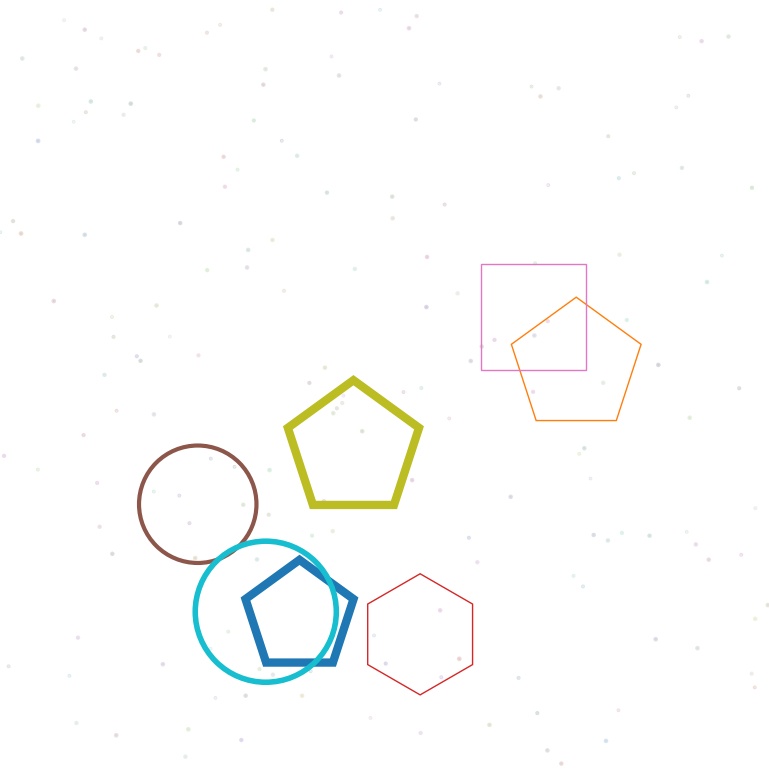[{"shape": "pentagon", "thickness": 3, "radius": 0.37, "center": [0.389, 0.199]}, {"shape": "pentagon", "thickness": 0.5, "radius": 0.44, "center": [0.748, 0.525]}, {"shape": "hexagon", "thickness": 0.5, "radius": 0.39, "center": [0.546, 0.176]}, {"shape": "circle", "thickness": 1.5, "radius": 0.38, "center": [0.257, 0.345]}, {"shape": "square", "thickness": 0.5, "radius": 0.34, "center": [0.693, 0.588]}, {"shape": "pentagon", "thickness": 3, "radius": 0.45, "center": [0.459, 0.417]}, {"shape": "circle", "thickness": 2, "radius": 0.46, "center": [0.345, 0.206]}]